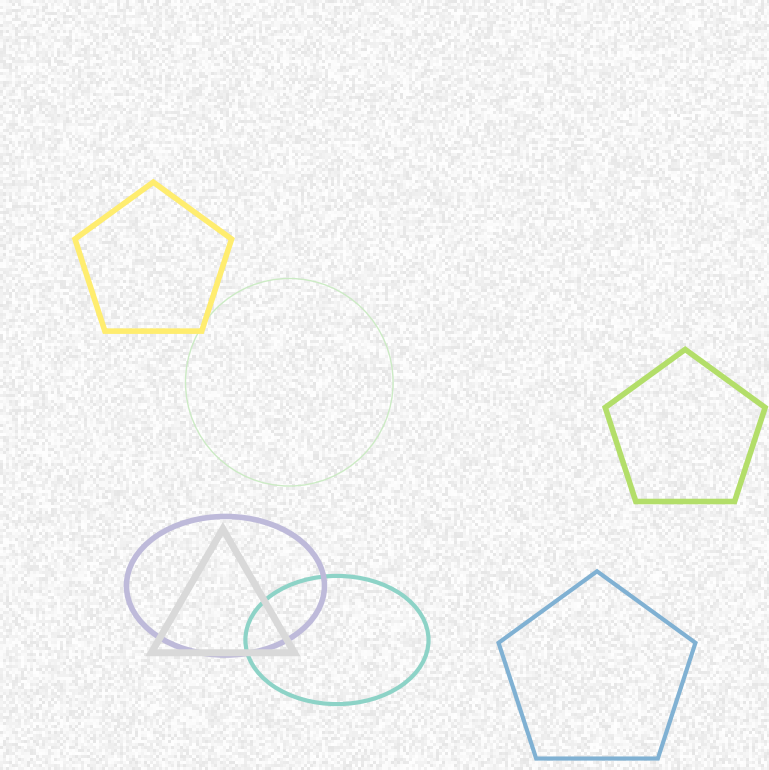[{"shape": "oval", "thickness": 1.5, "radius": 0.59, "center": [0.438, 0.169]}, {"shape": "oval", "thickness": 2, "radius": 0.64, "center": [0.293, 0.239]}, {"shape": "pentagon", "thickness": 1.5, "radius": 0.67, "center": [0.775, 0.124]}, {"shape": "pentagon", "thickness": 2, "radius": 0.55, "center": [0.89, 0.437]}, {"shape": "triangle", "thickness": 2.5, "radius": 0.54, "center": [0.289, 0.206]}, {"shape": "circle", "thickness": 0.5, "radius": 0.67, "center": [0.376, 0.504]}, {"shape": "pentagon", "thickness": 2, "radius": 0.53, "center": [0.199, 0.656]}]